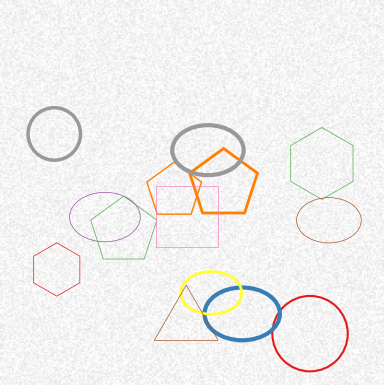[{"shape": "hexagon", "thickness": 0.5, "radius": 0.35, "center": [0.147, 0.3]}, {"shape": "circle", "thickness": 1.5, "radius": 0.49, "center": [0.805, 0.133]}, {"shape": "oval", "thickness": 3, "radius": 0.49, "center": [0.629, 0.185]}, {"shape": "pentagon", "thickness": 0.5, "radius": 0.45, "center": [0.321, 0.4]}, {"shape": "hexagon", "thickness": 0.5, "radius": 0.47, "center": [0.836, 0.575]}, {"shape": "oval", "thickness": 0.5, "radius": 0.46, "center": [0.273, 0.436]}, {"shape": "pentagon", "thickness": 1, "radius": 0.37, "center": [0.453, 0.504]}, {"shape": "pentagon", "thickness": 2, "radius": 0.46, "center": [0.581, 0.522]}, {"shape": "oval", "thickness": 2, "radius": 0.4, "center": [0.549, 0.239]}, {"shape": "oval", "thickness": 0.5, "radius": 0.42, "center": [0.854, 0.428]}, {"shape": "triangle", "thickness": 0.5, "radius": 0.48, "center": [0.484, 0.164]}, {"shape": "square", "thickness": 0.5, "radius": 0.4, "center": [0.486, 0.438]}, {"shape": "oval", "thickness": 3, "radius": 0.46, "center": [0.54, 0.61]}, {"shape": "circle", "thickness": 2.5, "radius": 0.34, "center": [0.141, 0.652]}]